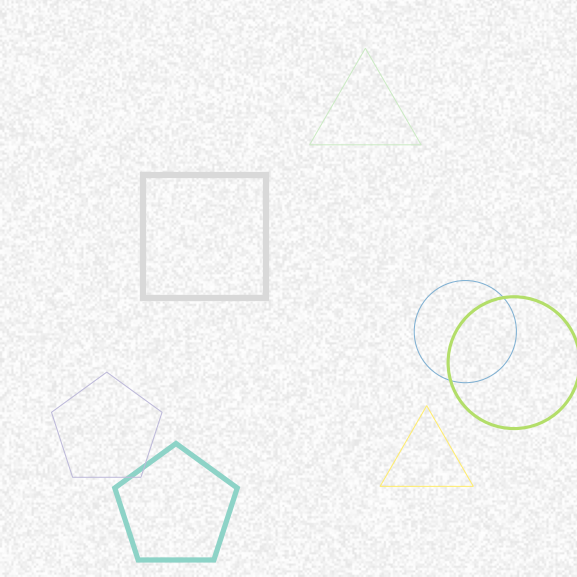[{"shape": "pentagon", "thickness": 2.5, "radius": 0.56, "center": [0.305, 0.12]}, {"shape": "pentagon", "thickness": 0.5, "radius": 0.5, "center": [0.185, 0.254]}, {"shape": "circle", "thickness": 0.5, "radius": 0.44, "center": [0.806, 0.425]}, {"shape": "circle", "thickness": 1.5, "radius": 0.57, "center": [0.89, 0.371]}, {"shape": "square", "thickness": 3, "radius": 0.53, "center": [0.355, 0.589]}, {"shape": "triangle", "thickness": 0.5, "radius": 0.56, "center": [0.633, 0.804]}, {"shape": "triangle", "thickness": 0.5, "radius": 0.47, "center": [0.739, 0.204]}]